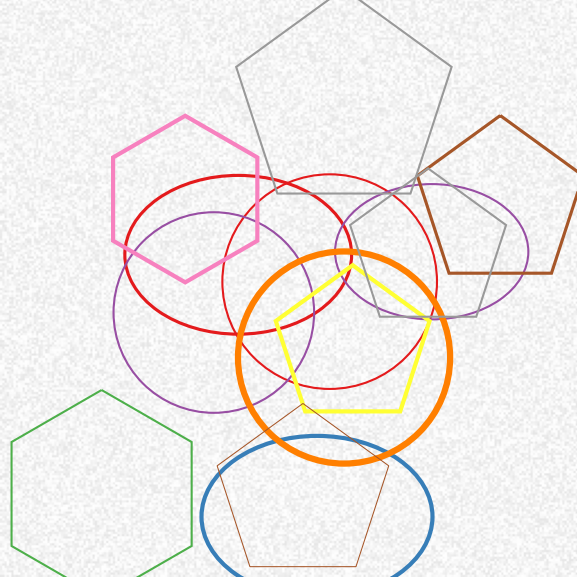[{"shape": "circle", "thickness": 1, "radius": 0.93, "center": [0.571, 0.511]}, {"shape": "oval", "thickness": 1.5, "radius": 0.98, "center": [0.413, 0.558]}, {"shape": "oval", "thickness": 2, "radius": 1.0, "center": [0.549, 0.104]}, {"shape": "hexagon", "thickness": 1, "radius": 0.9, "center": [0.176, 0.144]}, {"shape": "circle", "thickness": 1, "radius": 0.87, "center": [0.37, 0.458]}, {"shape": "oval", "thickness": 1, "radius": 0.84, "center": [0.748, 0.563]}, {"shape": "circle", "thickness": 3, "radius": 0.92, "center": [0.596, 0.38]}, {"shape": "pentagon", "thickness": 2, "radius": 0.7, "center": [0.611, 0.4]}, {"shape": "pentagon", "thickness": 0.5, "radius": 0.78, "center": [0.525, 0.144]}, {"shape": "pentagon", "thickness": 1.5, "radius": 0.75, "center": [0.866, 0.648]}, {"shape": "hexagon", "thickness": 2, "radius": 0.72, "center": [0.321, 0.654]}, {"shape": "pentagon", "thickness": 1, "radius": 0.71, "center": [0.741, 0.566]}, {"shape": "pentagon", "thickness": 1, "radius": 0.98, "center": [0.596, 0.823]}]